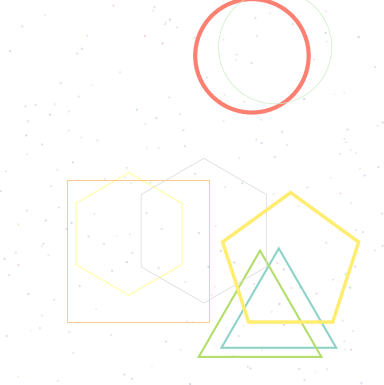[{"shape": "triangle", "thickness": 1.5, "radius": 0.86, "center": [0.724, 0.183]}, {"shape": "hexagon", "thickness": 1, "radius": 0.8, "center": [0.335, 0.392]}, {"shape": "circle", "thickness": 3, "radius": 0.74, "center": [0.654, 0.855]}, {"shape": "square", "thickness": 0.5, "radius": 0.92, "center": [0.358, 0.348]}, {"shape": "triangle", "thickness": 1.5, "radius": 0.92, "center": [0.675, 0.165]}, {"shape": "hexagon", "thickness": 0.5, "radius": 0.94, "center": [0.529, 0.401]}, {"shape": "circle", "thickness": 0.5, "radius": 0.74, "center": [0.715, 0.877]}, {"shape": "pentagon", "thickness": 2.5, "radius": 0.93, "center": [0.755, 0.314]}]